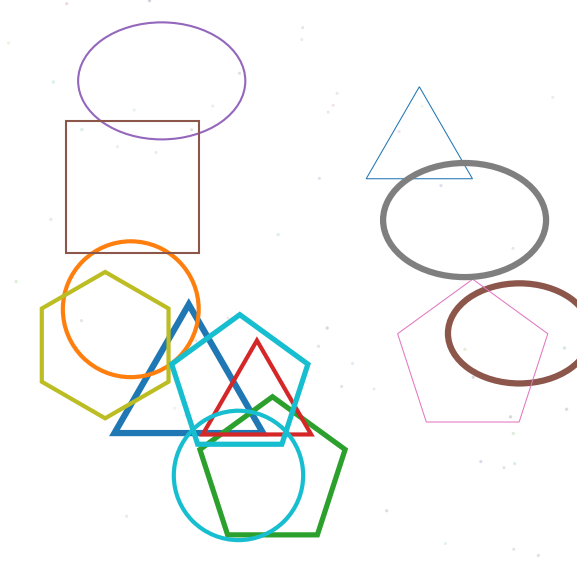[{"shape": "triangle", "thickness": 3, "radius": 0.74, "center": [0.327, 0.324]}, {"shape": "triangle", "thickness": 0.5, "radius": 0.53, "center": [0.726, 0.743]}, {"shape": "circle", "thickness": 2, "radius": 0.59, "center": [0.226, 0.464]}, {"shape": "pentagon", "thickness": 2.5, "radius": 0.66, "center": [0.472, 0.18]}, {"shape": "triangle", "thickness": 2, "radius": 0.54, "center": [0.445, 0.301]}, {"shape": "oval", "thickness": 1, "radius": 0.72, "center": [0.28, 0.859]}, {"shape": "oval", "thickness": 3, "radius": 0.62, "center": [0.9, 0.422]}, {"shape": "square", "thickness": 1, "radius": 0.57, "center": [0.23, 0.675]}, {"shape": "pentagon", "thickness": 0.5, "radius": 0.68, "center": [0.819, 0.379]}, {"shape": "oval", "thickness": 3, "radius": 0.71, "center": [0.804, 0.618]}, {"shape": "hexagon", "thickness": 2, "radius": 0.63, "center": [0.182, 0.402]}, {"shape": "circle", "thickness": 2, "radius": 0.56, "center": [0.413, 0.176]}, {"shape": "pentagon", "thickness": 2.5, "radius": 0.62, "center": [0.415, 0.33]}]